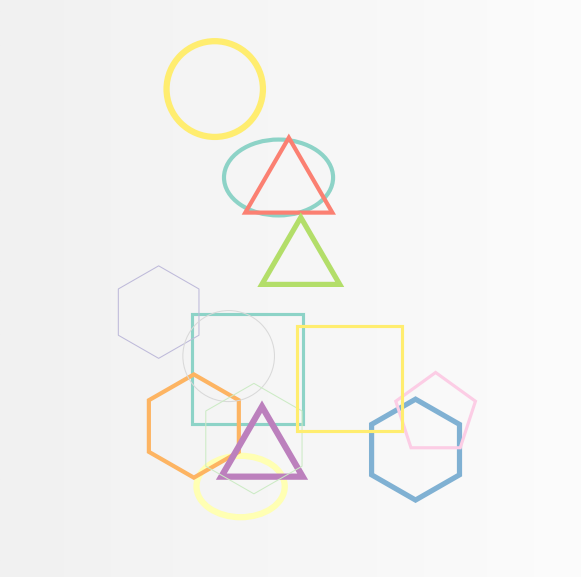[{"shape": "oval", "thickness": 2, "radius": 0.47, "center": [0.479, 0.692]}, {"shape": "square", "thickness": 1.5, "radius": 0.48, "center": [0.425, 0.36]}, {"shape": "oval", "thickness": 3, "radius": 0.38, "center": [0.414, 0.157]}, {"shape": "hexagon", "thickness": 0.5, "radius": 0.4, "center": [0.273, 0.459]}, {"shape": "triangle", "thickness": 2, "radius": 0.43, "center": [0.497, 0.674]}, {"shape": "hexagon", "thickness": 2.5, "radius": 0.44, "center": [0.715, 0.221]}, {"shape": "hexagon", "thickness": 2, "radius": 0.45, "center": [0.334, 0.261]}, {"shape": "triangle", "thickness": 2.5, "radius": 0.39, "center": [0.517, 0.545]}, {"shape": "pentagon", "thickness": 1.5, "radius": 0.36, "center": [0.749, 0.282]}, {"shape": "circle", "thickness": 0.5, "radius": 0.39, "center": [0.393, 0.383]}, {"shape": "triangle", "thickness": 3, "radius": 0.4, "center": [0.451, 0.214]}, {"shape": "hexagon", "thickness": 0.5, "radius": 0.48, "center": [0.437, 0.24]}, {"shape": "circle", "thickness": 3, "radius": 0.41, "center": [0.369, 0.845]}, {"shape": "square", "thickness": 1.5, "radius": 0.45, "center": [0.601, 0.344]}]